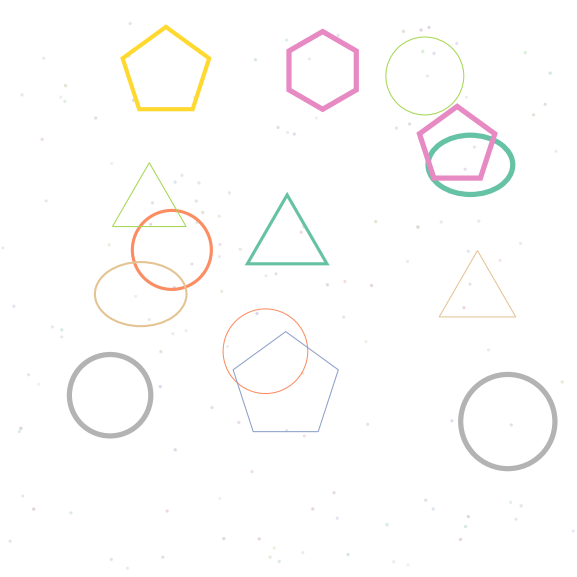[{"shape": "oval", "thickness": 2.5, "radius": 0.37, "center": [0.815, 0.714]}, {"shape": "triangle", "thickness": 1.5, "radius": 0.4, "center": [0.497, 0.582]}, {"shape": "circle", "thickness": 0.5, "radius": 0.37, "center": [0.46, 0.391]}, {"shape": "circle", "thickness": 1.5, "radius": 0.34, "center": [0.298, 0.566]}, {"shape": "pentagon", "thickness": 0.5, "radius": 0.48, "center": [0.495, 0.329]}, {"shape": "pentagon", "thickness": 2.5, "radius": 0.34, "center": [0.792, 0.746]}, {"shape": "hexagon", "thickness": 2.5, "radius": 0.34, "center": [0.559, 0.877]}, {"shape": "circle", "thickness": 0.5, "radius": 0.34, "center": [0.736, 0.868]}, {"shape": "triangle", "thickness": 0.5, "radius": 0.37, "center": [0.258, 0.644]}, {"shape": "pentagon", "thickness": 2, "radius": 0.39, "center": [0.287, 0.874]}, {"shape": "oval", "thickness": 1, "radius": 0.4, "center": [0.244, 0.49]}, {"shape": "triangle", "thickness": 0.5, "radius": 0.38, "center": [0.827, 0.489]}, {"shape": "circle", "thickness": 2.5, "radius": 0.35, "center": [0.191, 0.315]}, {"shape": "circle", "thickness": 2.5, "radius": 0.41, "center": [0.879, 0.269]}]